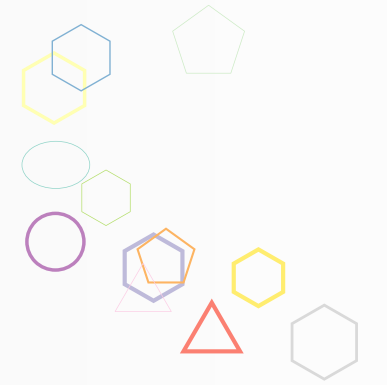[{"shape": "oval", "thickness": 0.5, "radius": 0.44, "center": [0.144, 0.572]}, {"shape": "hexagon", "thickness": 2.5, "radius": 0.45, "center": [0.14, 0.771]}, {"shape": "hexagon", "thickness": 3, "radius": 0.43, "center": [0.396, 0.305]}, {"shape": "triangle", "thickness": 3, "radius": 0.42, "center": [0.547, 0.13]}, {"shape": "hexagon", "thickness": 1, "radius": 0.43, "center": [0.209, 0.85]}, {"shape": "pentagon", "thickness": 1.5, "radius": 0.39, "center": [0.428, 0.329]}, {"shape": "hexagon", "thickness": 0.5, "radius": 0.36, "center": [0.274, 0.486]}, {"shape": "triangle", "thickness": 0.5, "radius": 0.42, "center": [0.37, 0.233]}, {"shape": "hexagon", "thickness": 2, "radius": 0.48, "center": [0.837, 0.111]}, {"shape": "circle", "thickness": 2.5, "radius": 0.37, "center": [0.143, 0.372]}, {"shape": "pentagon", "thickness": 0.5, "radius": 0.49, "center": [0.538, 0.889]}, {"shape": "hexagon", "thickness": 3, "radius": 0.37, "center": [0.667, 0.279]}]